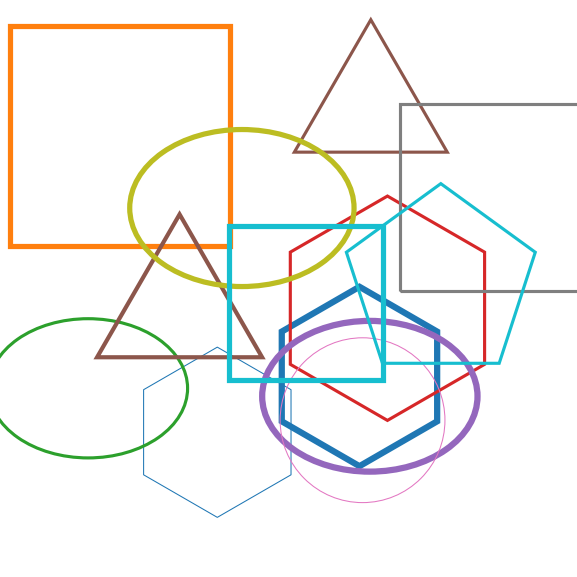[{"shape": "hexagon", "thickness": 3, "radius": 0.78, "center": [0.622, 0.347]}, {"shape": "hexagon", "thickness": 0.5, "radius": 0.74, "center": [0.376, 0.251]}, {"shape": "square", "thickness": 2.5, "radius": 0.95, "center": [0.208, 0.764]}, {"shape": "oval", "thickness": 1.5, "radius": 0.86, "center": [0.153, 0.327]}, {"shape": "hexagon", "thickness": 1.5, "radius": 0.97, "center": [0.671, 0.465]}, {"shape": "oval", "thickness": 3, "radius": 0.93, "center": [0.64, 0.313]}, {"shape": "triangle", "thickness": 2, "radius": 0.82, "center": [0.311, 0.463]}, {"shape": "triangle", "thickness": 1.5, "radius": 0.76, "center": [0.642, 0.812]}, {"shape": "circle", "thickness": 0.5, "radius": 0.71, "center": [0.628, 0.272]}, {"shape": "square", "thickness": 1.5, "radius": 0.81, "center": [0.855, 0.657]}, {"shape": "oval", "thickness": 2.5, "radius": 0.97, "center": [0.419, 0.639]}, {"shape": "square", "thickness": 2.5, "radius": 0.67, "center": [0.53, 0.475]}, {"shape": "pentagon", "thickness": 1.5, "radius": 0.86, "center": [0.763, 0.509]}]